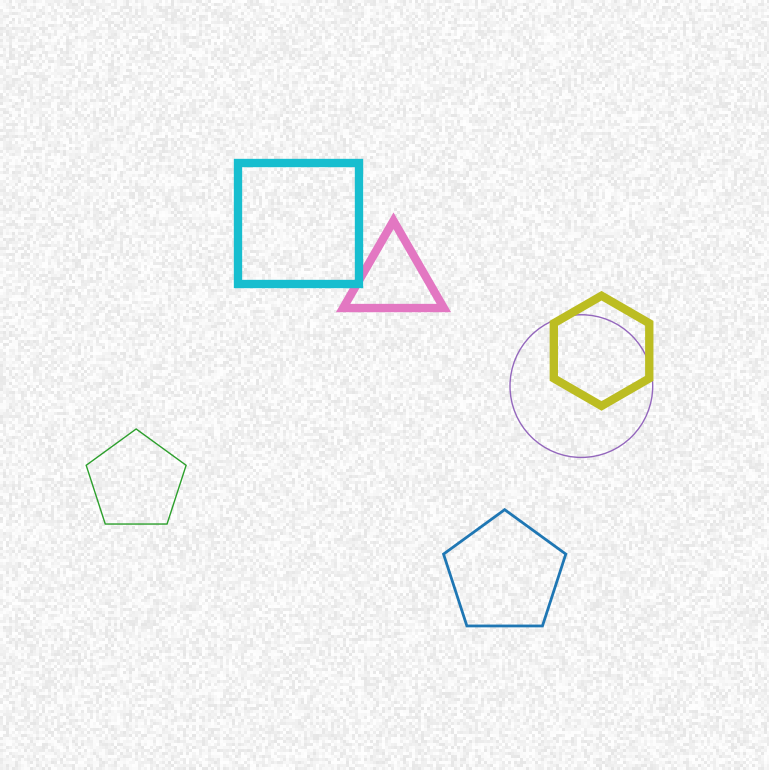[{"shape": "pentagon", "thickness": 1, "radius": 0.42, "center": [0.655, 0.255]}, {"shape": "pentagon", "thickness": 0.5, "radius": 0.34, "center": [0.177, 0.375]}, {"shape": "circle", "thickness": 0.5, "radius": 0.46, "center": [0.755, 0.499]}, {"shape": "triangle", "thickness": 3, "radius": 0.38, "center": [0.511, 0.638]}, {"shape": "hexagon", "thickness": 3, "radius": 0.36, "center": [0.781, 0.544]}, {"shape": "square", "thickness": 3, "radius": 0.39, "center": [0.388, 0.71]}]